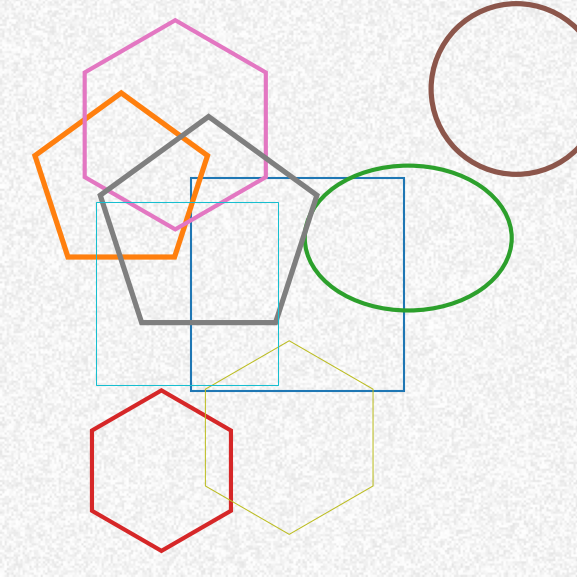[{"shape": "square", "thickness": 1, "radius": 0.92, "center": [0.515, 0.507]}, {"shape": "pentagon", "thickness": 2.5, "radius": 0.79, "center": [0.21, 0.681]}, {"shape": "oval", "thickness": 2, "radius": 0.9, "center": [0.707, 0.587]}, {"shape": "hexagon", "thickness": 2, "radius": 0.69, "center": [0.28, 0.184]}, {"shape": "circle", "thickness": 2.5, "radius": 0.74, "center": [0.894, 0.845]}, {"shape": "hexagon", "thickness": 2, "radius": 0.91, "center": [0.303, 0.783]}, {"shape": "pentagon", "thickness": 2.5, "radius": 0.99, "center": [0.361, 0.6]}, {"shape": "hexagon", "thickness": 0.5, "radius": 0.84, "center": [0.501, 0.241]}, {"shape": "square", "thickness": 0.5, "radius": 0.79, "center": [0.324, 0.491]}]